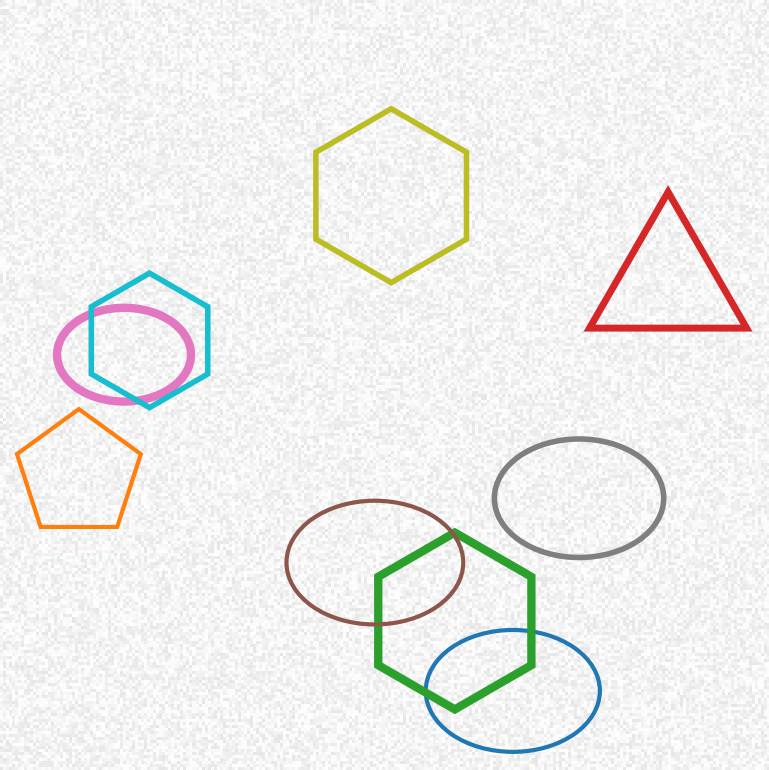[{"shape": "oval", "thickness": 1.5, "radius": 0.57, "center": [0.666, 0.103]}, {"shape": "pentagon", "thickness": 1.5, "radius": 0.42, "center": [0.102, 0.384]}, {"shape": "hexagon", "thickness": 3, "radius": 0.57, "center": [0.591, 0.194]}, {"shape": "triangle", "thickness": 2.5, "radius": 0.59, "center": [0.868, 0.633]}, {"shape": "oval", "thickness": 1.5, "radius": 0.57, "center": [0.487, 0.269]}, {"shape": "oval", "thickness": 3, "radius": 0.43, "center": [0.161, 0.539]}, {"shape": "oval", "thickness": 2, "radius": 0.55, "center": [0.752, 0.353]}, {"shape": "hexagon", "thickness": 2, "radius": 0.56, "center": [0.508, 0.746]}, {"shape": "hexagon", "thickness": 2, "radius": 0.44, "center": [0.194, 0.558]}]